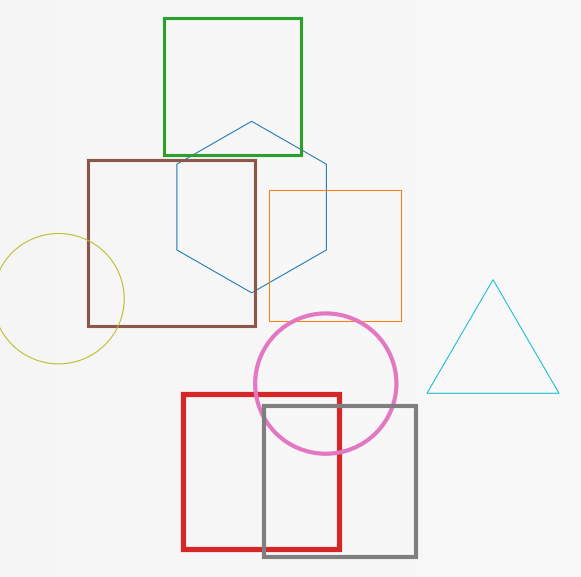[{"shape": "hexagon", "thickness": 0.5, "radius": 0.74, "center": [0.433, 0.641]}, {"shape": "square", "thickness": 0.5, "radius": 0.57, "center": [0.577, 0.557]}, {"shape": "square", "thickness": 1.5, "radius": 0.59, "center": [0.401, 0.849]}, {"shape": "square", "thickness": 2.5, "radius": 0.67, "center": [0.449, 0.183]}, {"shape": "square", "thickness": 1.5, "radius": 0.72, "center": [0.295, 0.579]}, {"shape": "circle", "thickness": 2, "radius": 0.61, "center": [0.561, 0.335]}, {"shape": "square", "thickness": 2, "radius": 0.66, "center": [0.585, 0.165]}, {"shape": "circle", "thickness": 0.5, "radius": 0.56, "center": [0.101, 0.482]}, {"shape": "triangle", "thickness": 0.5, "radius": 0.66, "center": [0.848, 0.384]}]